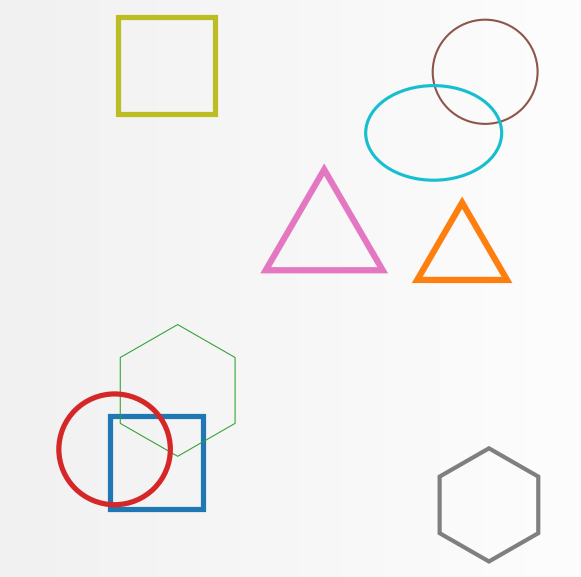[{"shape": "square", "thickness": 2.5, "radius": 0.4, "center": [0.269, 0.198]}, {"shape": "triangle", "thickness": 3, "radius": 0.45, "center": [0.795, 0.559]}, {"shape": "hexagon", "thickness": 0.5, "radius": 0.57, "center": [0.306, 0.323]}, {"shape": "circle", "thickness": 2.5, "radius": 0.48, "center": [0.197, 0.221]}, {"shape": "circle", "thickness": 1, "radius": 0.45, "center": [0.835, 0.875]}, {"shape": "triangle", "thickness": 3, "radius": 0.58, "center": [0.558, 0.589]}, {"shape": "hexagon", "thickness": 2, "radius": 0.49, "center": [0.841, 0.125]}, {"shape": "square", "thickness": 2.5, "radius": 0.42, "center": [0.287, 0.886]}, {"shape": "oval", "thickness": 1.5, "radius": 0.58, "center": [0.746, 0.769]}]